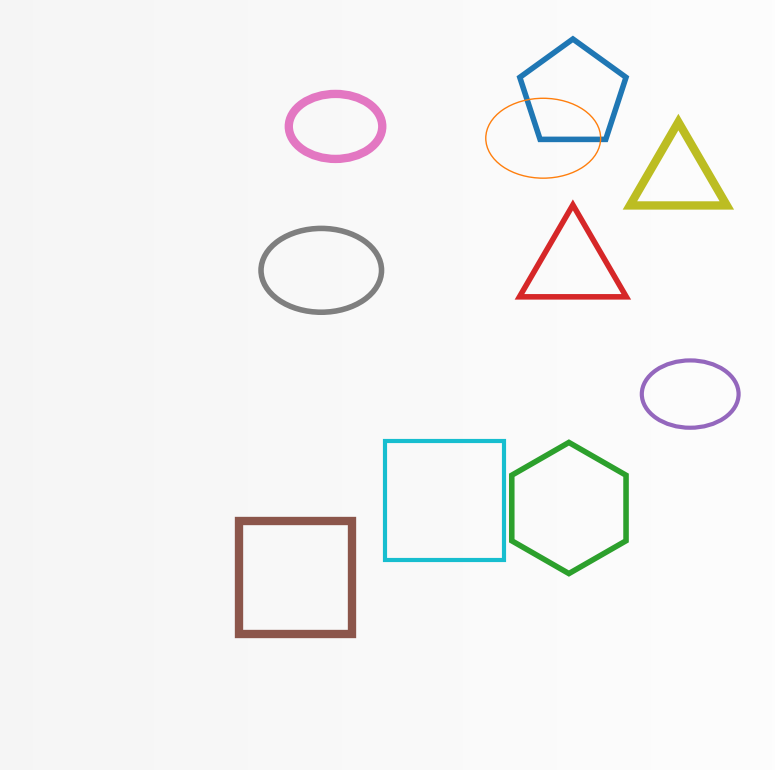[{"shape": "pentagon", "thickness": 2, "radius": 0.36, "center": [0.739, 0.877]}, {"shape": "oval", "thickness": 0.5, "radius": 0.37, "center": [0.701, 0.82]}, {"shape": "hexagon", "thickness": 2, "radius": 0.43, "center": [0.734, 0.34]}, {"shape": "triangle", "thickness": 2, "radius": 0.4, "center": [0.739, 0.654]}, {"shape": "oval", "thickness": 1.5, "radius": 0.31, "center": [0.891, 0.488]}, {"shape": "square", "thickness": 3, "radius": 0.36, "center": [0.381, 0.25]}, {"shape": "oval", "thickness": 3, "radius": 0.3, "center": [0.433, 0.836]}, {"shape": "oval", "thickness": 2, "radius": 0.39, "center": [0.415, 0.649]}, {"shape": "triangle", "thickness": 3, "radius": 0.36, "center": [0.875, 0.769]}, {"shape": "square", "thickness": 1.5, "radius": 0.38, "center": [0.574, 0.35]}]